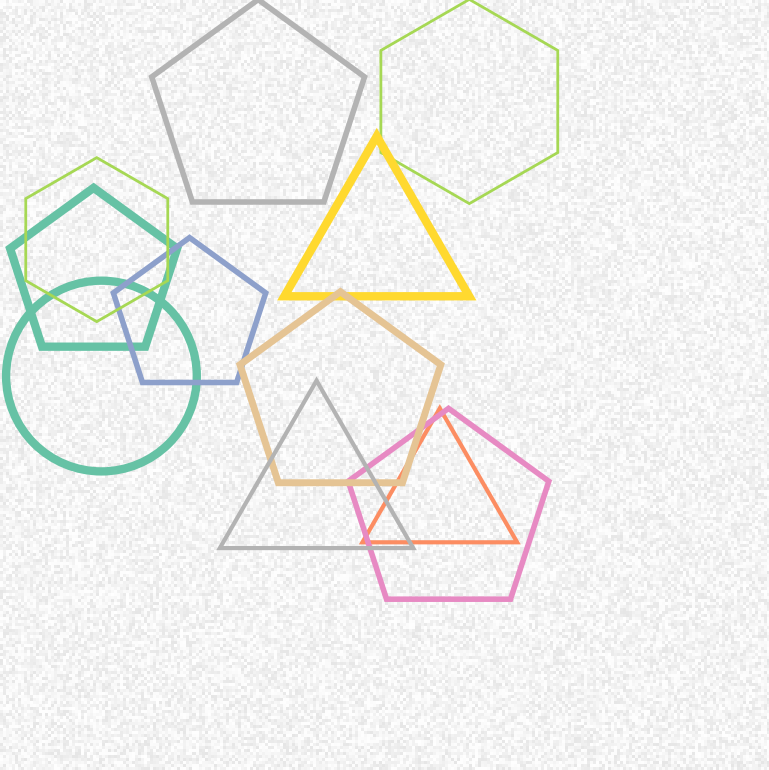[{"shape": "pentagon", "thickness": 3, "radius": 0.57, "center": [0.122, 0.642]}, {"shape": "circle", "thickness": 3, "radius": 0.62, "center": [0.132, 0.512]}, {"shape": "triangle", "thickness": 1.5, "radius": 0.58, "center": [0.571, 0.354]}, {"shape": "pentagon", "thickness": 2, "radius": 0.52, "center": [0.246, 0.587]}, {"shape": "pentagon", "thickness": 2, "radius": 0.68, "center": [0.583, 0.333]}, {"shape": "hexagon", "thickness": 1, "radius": 0.53, "center": [0.126, 0.689]}, {"shape": "hexagon", "thickness": 1, "radius": 0.66, "center": [0.61, 0.868]}, {"shape": "triangle", "thickness": 3, "radius": 0.69, "center": [0.489, 0.685]}, {"shape": "pentagon", "thickness": 2.5, "radius": 0.69, "center": [0.442, 0.484]}, {"shape": "pentagon", "thickness": 2, "radius": 0.73, "center": [0.335, 0.855]}, {"shape": "triangle", "thickness": 1.5, "radius": 0.72, "center": [0.411, 0.361]}]